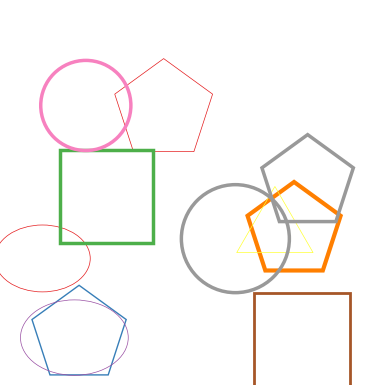[{"shape": "pentagon", "thickness": 0.5, "radius": 0.67, "center": [0.425, 0.714]}, {"shape": "oval", "thickness": 0.5, "radius": 0.62, "center": [0.11, 0.329]}, {"shape": "pentagon", "thickness": 1, "radius": 0.64, "center": [0.205, 0.13]}, {"shape": "square", "thickness": 2.5, "radius": 0.61, "center": [0.277, 0.49]}, {"shape": "oval", "thickness": 0.5, "radius": 0.7, "center": [0.193, 0.123]}, {"shape": "pentagon", "thickness": 3, "radius": 0.64, "center": [0.764, 0.4]}, {"shape": "triangle", "thickness": 0.5, "radius": 0.57, "center": [0.714, 0.401]}, {"shape": "square", "thickness": 2, "radius": 0.63, "center": [0.784, 0.114]}, {"shape": "circle", "thickness": 2.5, "radius": 0.59, "center": [0.223, 0.726]}, {"shape": "pentagon", "thickness": 2.5, "radius": 0.62, "center": [0.799, 0.525]}, {"shape": "circle", "thickness": 2.5, "radius": 0.7, "center": [0.611, 0.38]}]